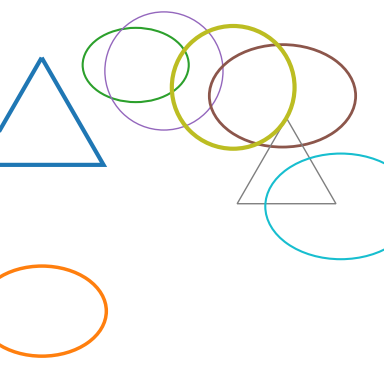[{"shape": "triangle", "thickness": 3, "radius": 0.93, "center": [0.108, 0.665]}, {"shape": "oval", "thickness": 2.5, "radius": 0.84, "center": [0.109, 0.192]}, {"shape": "oval", "thickness": 1.5, "radius": 0.69, "center": [0.352, 0.831]}, {"shape": "circle", "thickness": 1, "radius": 0.77, "center": [0.426, 0.816]}, {"shape": "oval", "thickness": 2, "radius": 0.95, "center": [0.734, 0.751]}, {"shape": "triangle", "thickness": 1, "radius": 0.74, "center": [0.744, 0.545]}, {"shape": "circle", "thickness": 3, "radius": 0.8, "center": [0.606, 0.773]}, {"shape": "oval", "thickness": 1.5, "radius": 0.98, "center": [0.885, 0.464]}]